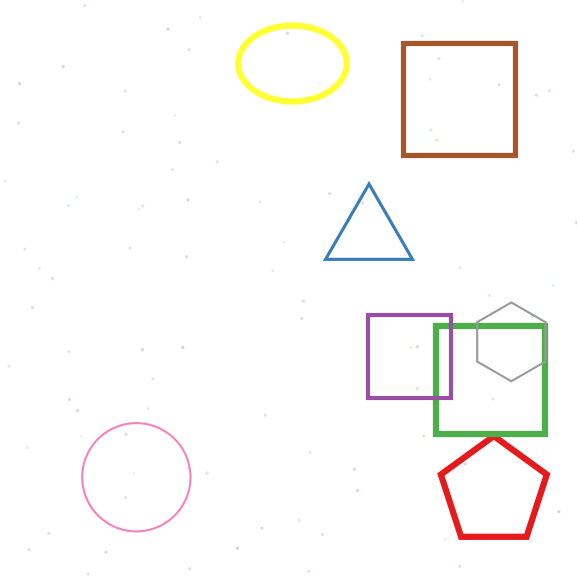[{"shape": "pentagon", "thickness": 3, "radius": 0.48, "center": [0.855, 0.148]}, {"shape": "triangle", "thickness": 1.5, "radius": 0.43, "center": [0.639, 0.594]}, {"shape": "square", "thickness": 3, "radius": 0.47, "center": [0.849, 0.341]}, {"shape": "square", "thickness": 2, "radius": 0.36, "center": [0.71, 0.382]}, {"shape": "oval", "thickness": 3, "radius": 0.47, "center": [0.506, 0.889]}, {"shape": "square", "thickness": 2.5, "radius": 0.48, "center": [0.795, 0.827]}, {"shape": "circle", "thickness": 1, "radius": 0.47, "center": [0.236, 0.173]}, {"shape": "hexagon", "thickness": 1, "radius": 0.34, "center": [0.885, 0.407]}]